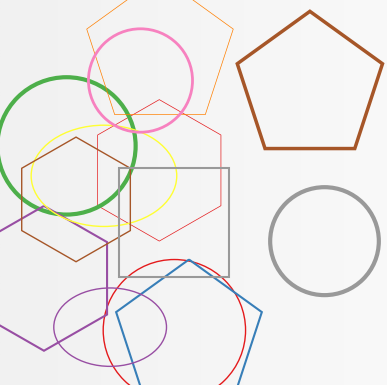[{"shape": "hexagon", "thickness": 0.5, "radius": 0.92, "center": [0.411, 0.558]}, {"shape": "circle", "thickness": 1, "radius": 0.92, "center": [0.45, 0.142]}, {"shape": "pentagon", "thickness": 1.5, "radius": 0.99, "center": [0.488, 0.128]}, {"shape": "circle", "thickness": 3, "radius": 0.89, "center": [0.172, 0.621]}, {"shape": "hexagon", "thickness": 1.5, "radius": 0.94, "center": [0.113, 0.277]}, {"shape": "oval", "thickness": 1, "radius": 0.73, "center": [0.284, 0.15]}, {"shape": "pentagon", "thickness": 0.5, "radius": 0.99, "center": [0.413, 0.863]}, {"shape": "oval", "thickness": 1, "radius": 0.94, "center": [0.268, 0.543]}, {"shape": "hexagon", "thickness": 1, "radius": 0.81, "center": [0.196, 0.482]}, {"shape": "pentagon", "thickness": 2.5, "radius": 0.99, "center": [0.8, 0.774]}, {"shape": "circle", "thickness": 2, "radius": 0.67, "center": [0.363, 0.791]}, {"shape": "circle", "thickness": 3, "radius": 0.7, "center": [0.837, 0.374]}, {"shape": "square", "thickness": 1.5, "radius": 0.71, "center": [0.449, 0.422]}]